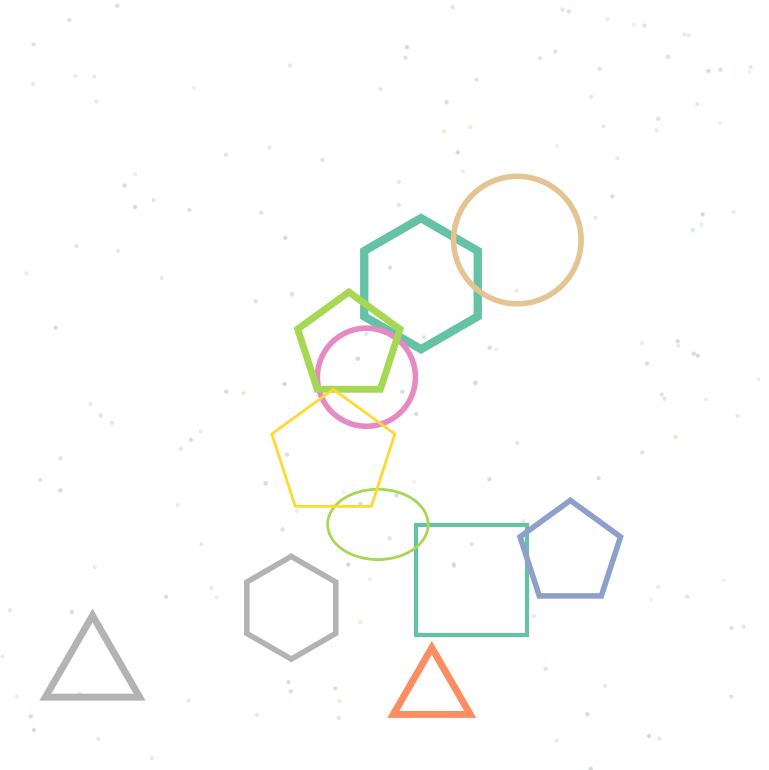[{"shape": "hexagon", "thickness": 3, "radius": 0.43, "center": [0.547, 0.632]}, {"shape": "square", "thickness": 1.5, "radius": 0.36, "center": [0.612, 0.247]}, {"shape": "triangle", "thickness": 2.5, "radius": 0.29, "center": [0.561, 0.101]}, {"shape": "pentagon", "thickness": 2, "radius": 0.34, "center": [0.741, 0.282]}, {"shape": "circle", "thickness": 2, "radius": 0.32, "center": [0.476, 0.51]}, {"shape": "pentagon", "thickness": 2.5, "radius": 0.35, "center": [0.453, 0.551]}, {"shape": "oval", "thickness": 1, "radius": 0.33, "center": [0.491, 0.319]}, {"shape": "pentagon", "thickness": 1, "radius": 0.42, "center": [0.433, 0.41]}, {"shape": "circle", "thickness": 2, "radius": 0.41, "center": [0.672, 0.688]}, {"shape": "hexagon", "thickness": 2, "radius": 0.33, "center": [0.378, 0.211]}, {"shape": "triangle", "thickness": 2.5, "radius": 0.35, "center": [0.12, 0.13]}]